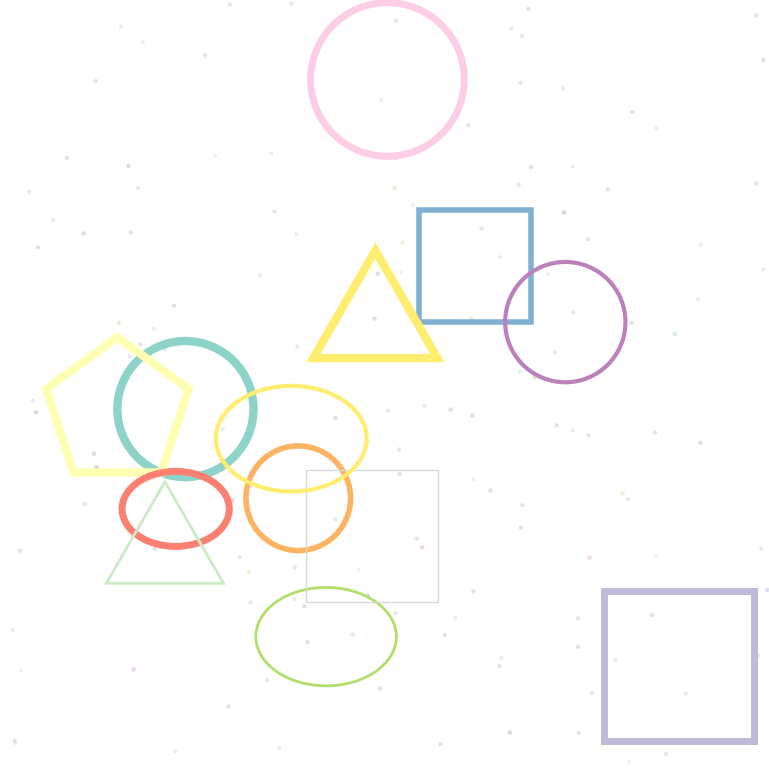[{"shape": "circle", "thickness": 3, "radius": 0.44, "center": [0.241, 0.469]}, {"shape": "pentagon", "thickness": 3, "radius": 0.49, "center": [0.152, 0.465]}, {"shape": "square", "thickness": 2.5, "radius": 0.49, "center": [0.881, 0.135]}, {"shape": "oval", "thickness": 2.5, "radius": 0.35, "center": [0.228, 0.339]}, {"shape": "square", "thickness": 2, "radius": 0.37, "center": [0.617, 0.655]}, {"shape": "circle", "thickness": 2, "radius": 0.34, "center": [0.387, 0.353]}, {"shape": "oval", "thickness": 1, "radius": 0.46, "center": [0.423, 0.173]}, {"shape": "circle", "thickness": 2.5, "radius": 0.5, "center": [0.503, 0.897]}, {"shape": "square", "thickness": 0.5, "radius": 0.43, "center": [0.483, 0.304]}, {"shape": "circle", "thickness": 1.5, "radius": 0.39, "center": [0.734, 0.582]}, {"shape": "triangle", "thickness": 1, "radius": 0.44, "center": [0.214, 0.286]}, {"shape": "oval", "thickness": 1.5, "radius": 0.49, "center": [0.378, 0.43]}, {"shape": "triangle", "thickness": 3, "radius": 0.47, "center": [0.487, 0.581]}]